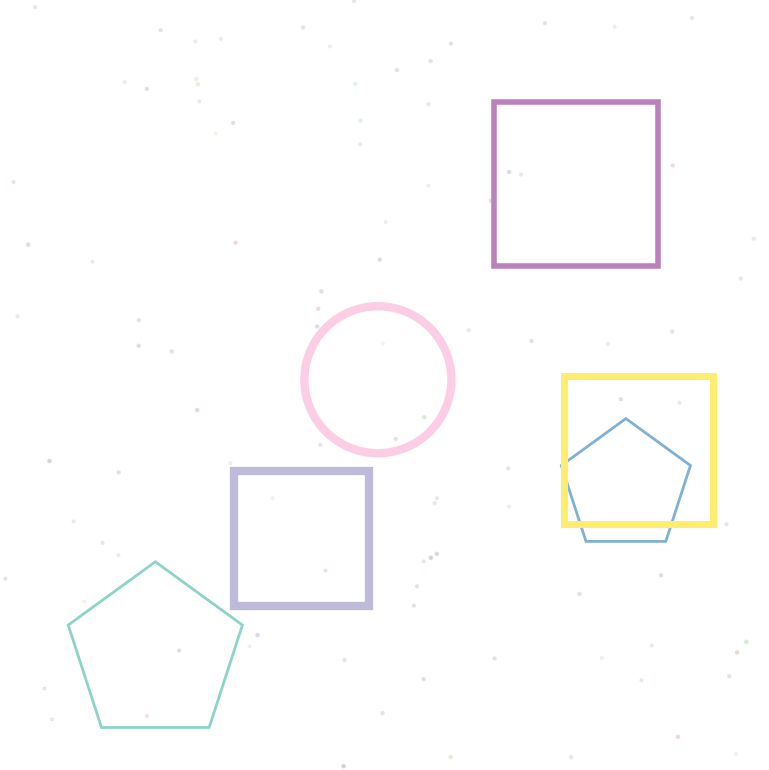[{"shape": "pentagon", "thickness": 1, "radius": 0.59, "center": [0.202, 0.151]}, {"shape": "square", "thickness": 3, "radius": 0.44, "center": [0.392, 0.301]}, {"shape": "pentagon", "thickness": 1, "radius": 0.44, "center": [0.813, 0.368]}, {"shape": "circle", "thickness": 3, "radius": 0.48, "center": [0.491, 0.507]}, {"shape": "square", "thickness": 2, "radius": 0.53, "center": [0.748, 0.761]}, {"shape": "square", "thickness": 2.5, "radius": 0.48, "center": [0.83, 0.415]}]